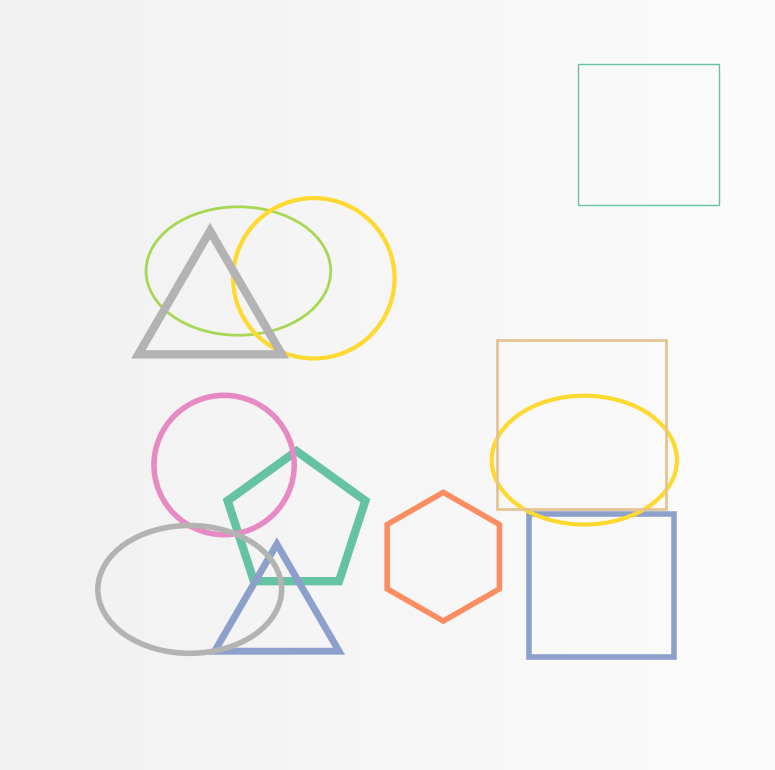[{"shape": "pentagon", "thickness": 3, "radius": 0.47, "center": [0.383, 0.321]}, {"shape": "square", "thickness": 0.5, "radius": 0.46, "center": [0.837, 0.825]}, {"shape": "hexagon", "thickness": 2, "radius": 0.42, "center": [0.572, 0.277]}, {"shape": "triangle", "thickness": 2.5, "radius": 0.46, "center": [0.357, 0.201]}, {"shape": "square", "thickness": 2, "radius": 0.47, "center": [0.776, 0.24]}, {"shape": "circle", "thickness": 2, "radius": 0.45, "center": [0.289, 0.396]}, {"shape": "oval", "thickness": 1, "radius": 0.6, "center": [0.308, 0.648]}, {"shape": "oval", "thickness": 1.5, "radius": 0.6, "center": [0.754, 0.402]}, {"shape": "circle", "thickness": 1.5, "radius": 0.52, "center": [0.405, 0.639]}, {"shape": "square", "thickness": 1, "radius": 0.55, "center": [0.75, 0.449]}, {"shape": "oval", "thickness": 2, "radius": 0.59, "center": [0.245, 0.235]}, {"shape": "triangle", "thickness": 3, "radius": 0.53, "center": [0.271, 0.593]}]